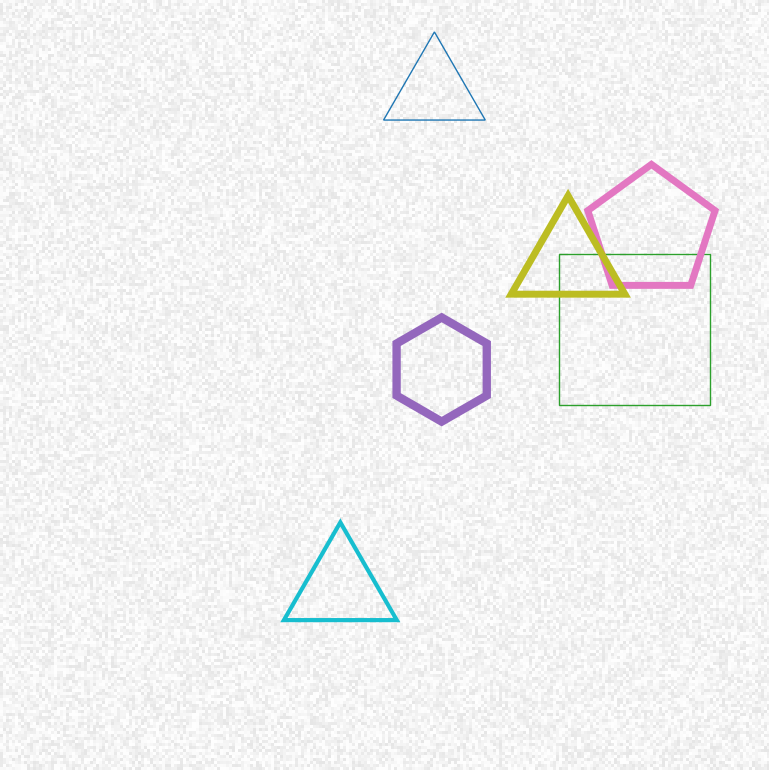[{"shape": "triangle", "thickness": 0.5, "radius": 0.38, "center": [0.564, 0.882]}, {"shape": "square", "thickness": 0.5, "radius": 0.49, "center": [0.824, 0.572]}, {"shape": "hexagon", "thickness": 3, "radius": 0.34, "center": [0.574, 0.52]}, {"shape": "pentagon", "thickness": 2.5, "radius": 0.43, "center": [0.846, 0.7]}, {"shape": "triangle", "thickness": 2.5, "radius": 0.43, "center": [0.738, 0.661]}, {"shape": "triangle", "thickness": 1.5, "radius": 0.42, "center": [0.442, 0.237]}]